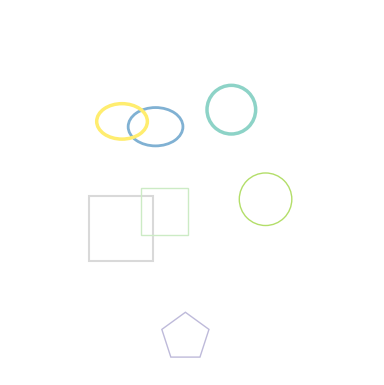[{"shape": "circle", "thickness": 2.5, "radius": 0.32, "center": [0.601, 0.715]}, {"shape": "pentagon", "thickness": 1, "radius": 0.32, "center": [0.482, 0.125]}, {"shape": "oval", "thickness": 2, "radius": 0.36, "center": [0.404, 0.671]}, {"shape": "circle", "thickness": 1, "radius": 0.34, "center": [0.69, 0.482]}, {"shape": "square", "thickness": 1.5, "radius": 0.42, "center": [0.314, 0.406]}, {"shape": "square", "thickness": 1, "radius": 0.3, "center": [0.428, 0.451]}, {"shape": "oval", "thickness": 2.5, "radius": 0.33, "center": [0.317, 0.685]}]